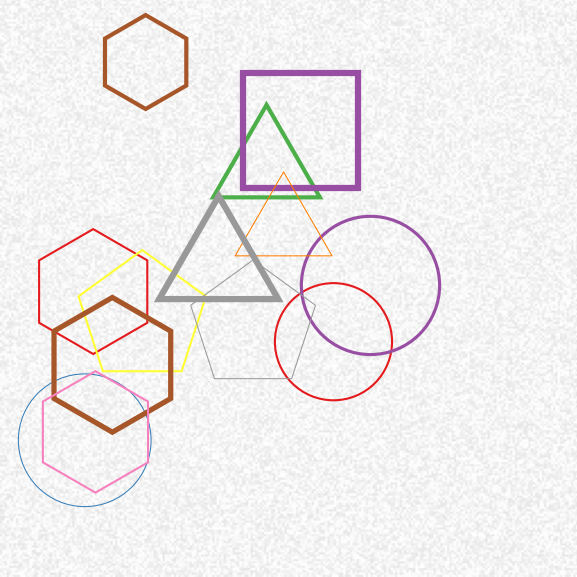[{"shape": "hexagon", "thickness": 1, "radius": 0.54, "center": [0.161, 0.494]}, {"shape": "circle", "thickness": 1, "radius": 0.51, "center": [0.577, 0.407]}, {"shape": "circle", "thickness": 0.5, "radius": 0.57, "center": [0.147, 0.237]}, {"shape": "triangle", "thickness": 2, "radius": 0.53, "center": [0.462, 0.711]}, {"shape": "circle", "thickness": 1.5, "radius": 0.6, "center": [0.642, 0.505]}, {"shape": "square", "thickness": 3, "radius": 0.5, "center": [0.52, 0.773]}, {"shape": "triangle", "thickness": 0.5, "radius": 0.48, "center": [0.491, 0.605]}, {"shape": "pentagon", "thickness": 1, "radius": 0.58, "center": [0.246, 0.45]}, {"shape": "hexagon", "thickness": 2, "radius": 0.41, "center": [0.252, 0.892]}, {"shape": "hexagon", "thickness": 2.5, "radius": 0.58, "center": [0.195, 0.367]}, {"shape": "hexagon", "thickness": 1, "radius": 0.53, "center": [0.165, 0.251]}, {"shape": "triangle", "thickness": 3, "radius": 0.59, "center": [0.379, 0.541]}, {"shape": "pentagon", "thickness": 0.5, "radius": 0.57, "center": [0.438, 0.435]}]